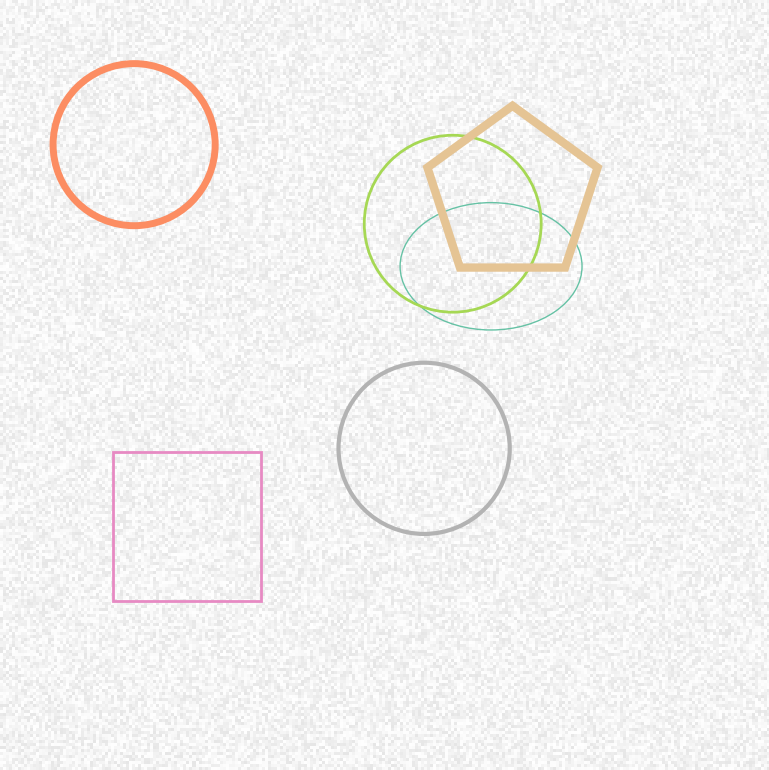[{"shape": "oval", "thickness": 0.5, "radius": 0.59, "center": [0.638, 0.654]}, {"shape": "circle", "thickness": 2.5, "radius": 0.53, "center": [0.174, 0.812]}, {"shape": "square", "thickness": 1, "radius": 0.48, "center": [0.242, 0.316]}, {"shape": "circle", "thickness": 1, "radius": 0.57, "center": [0.588, 0.709]}, {"shape": "pentagon", "thickness": 3, "radius": 0.58, "center": [0.666, 0.747]}, {"shape": "circle", "thickness": 1.5, "radius": 0.56, "center": [0.551, 0.418]}]